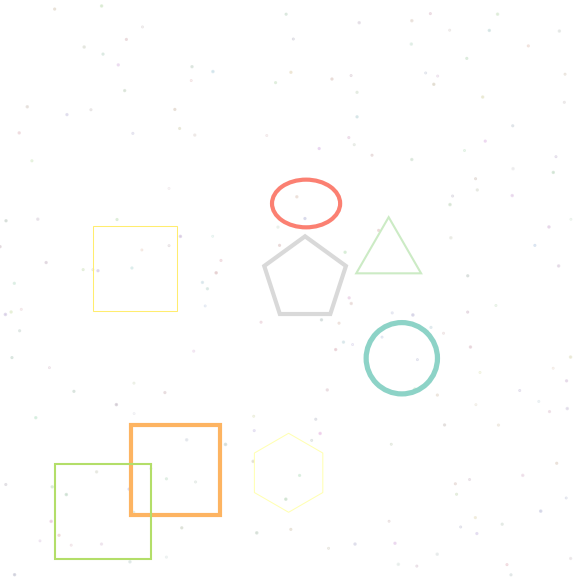[{"shape": "circle", "thickness": 2.5, "radius": 0.31, "center": [0.696, 0.379]}, {"shape": "hexagon", "thickness": 0.5, "radius": 0.34, "center": [0.5, 0.18]}, {"shape": "oval", "thickness": 2, "radius": 0.29, "center": [0.53, 0.647]}, {"shape": "square", "thickness": 2, "radius": 0.39, "center": [0.304, 0.186]}, {"shape": "square", "thickness": 1, "radius": 0.41, "center": [0.178, 0.113]}, {"shape": "pentagon", "thickness": 2, "radius": 0.37, "center": [0.528, 0.516]}, {"shape": "triangle", "thickness": 1, "radius": 0.32, "center": [0.673, 0.558]}, {"shape": "square", "thickness": 0.5, "radius": 0.36, "center": [0.234, 0.534]}]